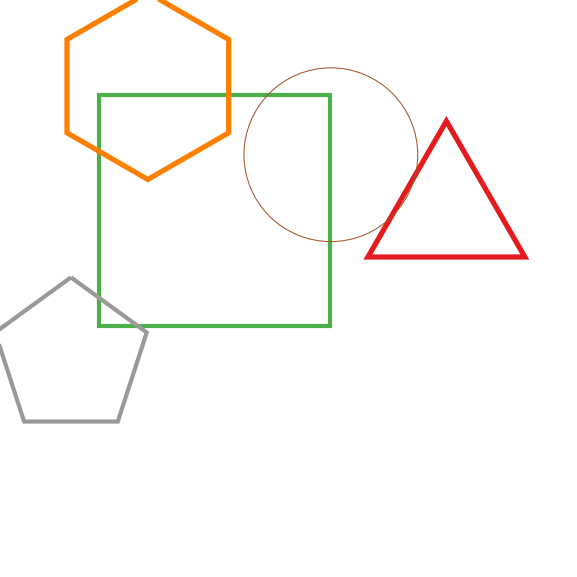[{"shape": "triangle", "thickness": 2.5, "radius": 0.78, "center": [0.773, 0.633]}, {"shape": "square", "thickness": 2, "radius": 1.0, "center": [0.371, 0.635]}, {"shape": "hexagon", "thickness": 2.5, "radius": 0.81, "center": [0.256, 0.85]}, {"shape": "circle", "thickness": 0.5, "radius": 0.75, "center": [0.573, 0.731]}, {"shape": "pentagon", "thickness": 2, "radius": 0.69, "center": [0.123, 0.381]}]